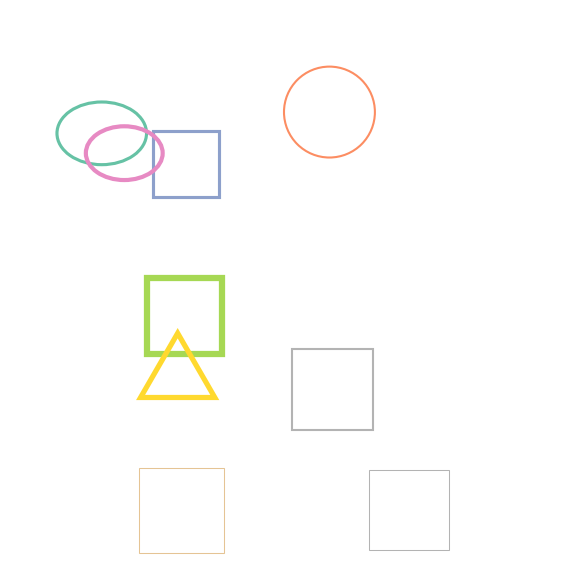[{"shape": "oval", "thickness": 1.5, "radius": 0.39, "center": [0.176, 0.768]}, {"shape": "circle", "thickness": 1, "radius": 0.39, "center": [0.57, 0.805]}, {"shape": "square", "thickness": 1.5, "radius": 0.29, "center": [0.323, 0.715]}, {"shape": "oval", "thickness": 2, "radius": 0.33, "center": [0.215, 0.734]}, {"shape": "square", "thickness": 3, "radius": 0.33, "center": [0.32, 0.452]}, {"shape": "triangle", "thickness": 2.5, "radius": 0.37, "center": [0.308, 0.348]}, {"shape": "square", "thickness": 0.5, "radius": 0.37, "center": [0.314, 0.115]}, {"shape": "square", "thickness": 0.5, "radius": 0.35, "center": [0.708, 0.116]}, {"shape": "square", "thickness": 1, "radius": 0.35, "center": [0.575, 0.325]}]